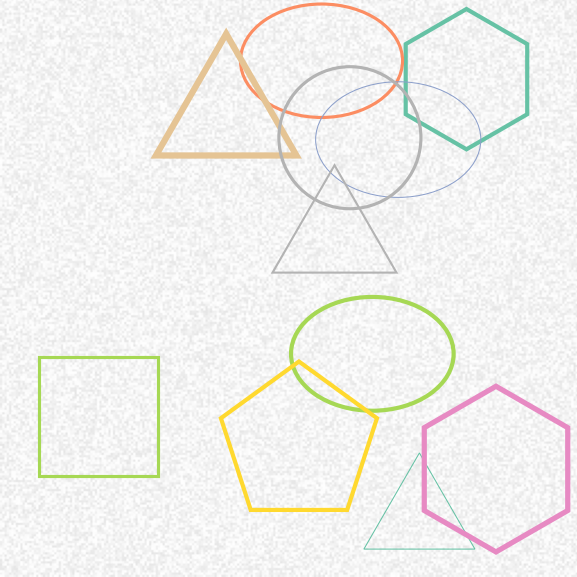[{"shape": "hexagon", "thickness": 2, "radius": 0.61, "center": [0.808, 0.862]}, {"shape": "triangle", "thickness": 0.5, "radius": 0.56, "center": [0.726, 0.104]}, {"shape": "oval", "thickness": 1.5, "radius": 0.7, "center": [0.557, 0.894]}, {"shape": "oval", "thickness": 0.5, "radius": 0.72, "center": [0.69, 0.757]}, {"shape": "hexagon", "thickness": 2.5, "radius": 0.72, "center": [0.859, 0.187]}, {"shape": "oval", "thickness": 2, "radius": 0.7, "center": [0.645, 0.386]}, {"shape": "square", "thickness": 1.5, "radius": 0.52, "center": [0.171, 0.278]}, {"shape": "pentagon", "thickness": 2, "radius": 0.71, "center": [0.518, 0.231]}, {"shape": "triangle", "thickness": 3, "radius": 0.7, "center": [0.392, 0.8]}, {"shape": "circle", "thickness": 1.5, "radius": 0.61, "center": [0.606, 0.761]}, {"shape": "triangle", "thickness": 1, "radius": 0.62, "center": [0.579, 0.589]}]